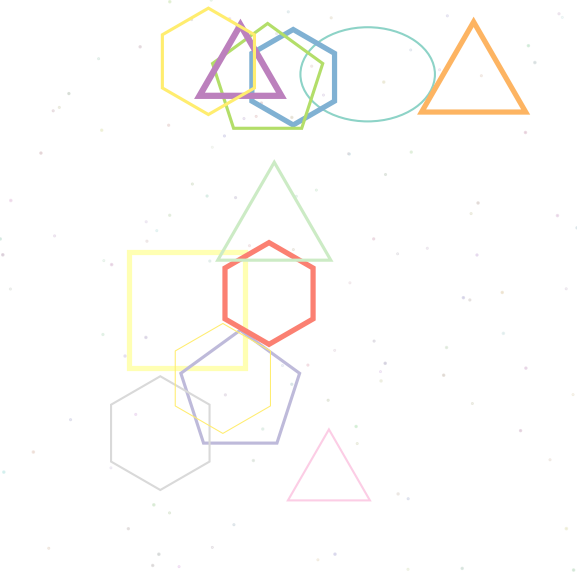[{"shape": "oval", "thickness": 1, "radius": 0.58, "center": [0.637, 0.87]}, {"shape": "square", "thickness": 2.5, "radius": 0.5, "center": [0.323, 0.462]}, {"shape": "pentagon", "thickness": 1.5, "radius": 0.54, "center": [0.416, 0.319]}, {"shape": "hexagon", "thickness": 2.5, "radius": 0.44, "center": [0.466, 0.491]}, {"shape": "hexagon", "thickness": 2.5, "radius": 0.41, "center": [0.508, 0.865]}, {"shape": "triangle", "thickness": 2.5, "radius": 0.52, "center": [0.82, 0.857]}, {"shape": "pentagon", "thickness": 1.5, "radius": 0.5, "center": [0.463, 0.858]}, {"shape": "triangle", "thickness": 1, "radius": 0.41, "center": [0.57, 0.174]}, {"shape": "hexagon", "thickness": 1, "radius": 0.49, "center": [0.278, 0.249]}, {"shape": "triangle", "thickness": 3, "radius": 0.41, "center": [0.416, 0.874]}, {"shape": "triangle", "thickness": 1.5, "radius": 0.57, "center": [0.475, 0.605]}, {"shape": "hexagon", "thickness": 0.5, "radius": 0.48, "center": [0.386, 0.344]}, {"shape": "hexagon", "thickness": 1.5, "radius": 0.46, "center": [0.361, 0.893]}]